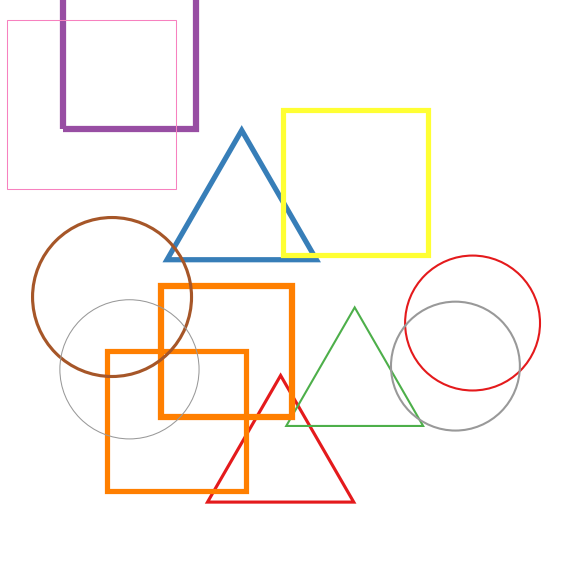[{"shape": "triangle", "thickness": 1.5, "radius": 0.73, "center": [0.486, 0.203]}, {"shape": "circle", "thickness": 1, "radius": 0.58, "center": [0.818, 0.44]}, {"shape": "triangle", "thickness": 2.5, "radius": 0.75, "center": [0.419, 0.624]}, {"shape": "triangle", "thickness": 1, "radius": 0.68, "center": [0.614, 0.33]}, {"shape": "square", "thickness": 3, "radius": 0.58, "center": [0.224, 0.891]}, {"shape": "square", "thickness": 3, "radius": 0.57, "center": [0.393, 0.39]}, {"shape": "square", "thickness": 2.5, "radius": 0.61, "center": [0.306, 0.27]}, {"shape": "square", "thickness": 2.5, "radius": 0.63, "center": [0.616, 0.684]}, {"shape": "circle", "thickness": 1.5, "radius": 0.69, "center": [0.194, 0.485]}, {"shape": "square", "thickness": 0.5, "radius": 0.73, "center": [0.158, 0.818]}, {"shape": "circle", "thickness": 0.5, "radius": 0.6, "center": [0.224, 0.36]}, {"shape": "circle", "thickness": 1, "radius": 0.56, "center": [0.789, 0.365]}]